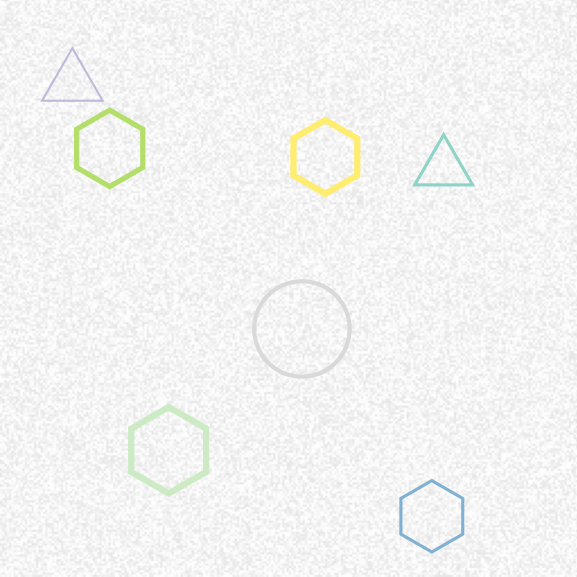[{"shape": "triangle", "thickness": 1.5, "radius": 0.29, "center": [0.768, 0.708]}, {"shape": "triangle", "thickness": 1, "radius": 0.3, "center": [0.125, 0.855]}, {"shape": "hexagon", "thickness": 1.5, "radius": 0.31, "center": [0.748, 0.105]}, {"shape": "hexagon", "thickness": 2.5, "radius": 0.33, "center": [0.19, 0.742]}, {"shape": "circle", "thickness": 2, "radius": 0.41, "center": [0.523, 0.43]}, {"shape": "hexagon", "thickness": 3, "radius": 0.37, "center": [0.292, 0.219]}, {"shape": "hexagon", "thickness": 3, "radius": 0.32, "center": [0.563, 0.727]}]